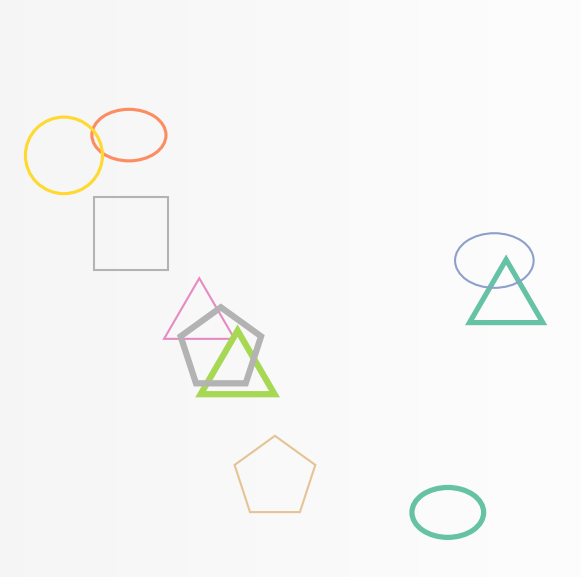[{"shape": "oval", "thickness": 2.5, "radius": 0.31, "center": [0.77, 0.112]}, {"shape": "triangle", "thickness": 2.5, "radius": 0.36, "center": [0.871, 0.477]}, {"shape": "oval", "thickness": 1.5, "radius": 0.32, "center": [0.222, 0.765]}, {"shape": "oval", "thickness": 1, "radius": 0.34, "center": [0.85, 0.548]}, {"shape": "triangle", "thickness": 1, "radius": 0.35, "center": [0.343, 0.447]}, {"shape": "triangle", "thickness": 3, "radius": 0.37, "center": [0.409, 0.353]}, {"shape": "circle", "thickness": 1.5, "radius": 0.33, "center": [0.11, 0.73]}, {"shape": "pentagon", "thickness": 1, "radius": 0.37, "center": [0.473, 0.171]}, {"shape": "square", "thickness": 1, "radius": 0.32, "center": [0.225, 0.594]}, {"shape": "pentagon", "thickness": 3, "radius": 0.36, "center": [0.38, 0.394]}]